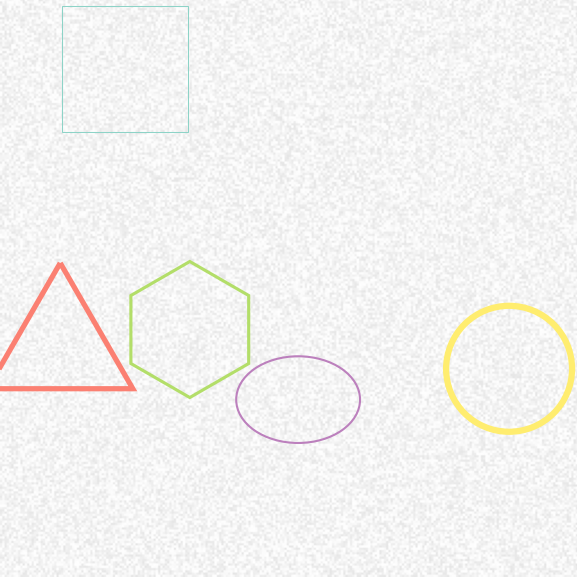[{"shape": "square", "thickness": 0.5, "radius": 0.54, "center": [0.217, 0.88]}, {"shape": "triangle", "thickness": 2.5, "radius": 0.73, "center": [0.104, 0.399]}, {"shape": "hexagon", "thickness": 1.5, "radius": 0.59, "center": [0.329, 0.429]}, {"shape": "oval", "thickness": 1, "radius": 0.54, "center": [0.516, 0.307]}, {"shape": "circle", "thickness": 3, "radius": 0.55, "center": [0.882, 0.361]}]